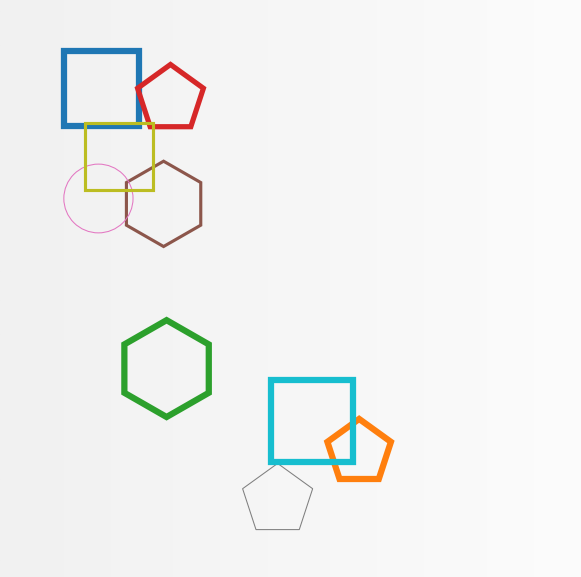[{"shape": "square", "thickness": 3, "radius": 0.33, "center": [0.174, 0.846]}, {"shape": "pentagon", "thickness": 3, "radius": 0.29, "center": [0.618, 0.216]}, {"shape": "hexagon", "thickness": 3, "radius": 0.42, "center": [0.287, 0.361]}, {"shape": "pentagon", "thickness": 2.5, "radius": 0.3, "center": [0.293, 0.828]}, {"shape": "hexagon", "thickness": 1.5, "radius": 0.37, "center": [0.281, 0.646]}, {"shape": "circle", "thickness": 0.5, "radius": 0.3, "center": [0.169, 0.655]}, {"shape": "pentagon", "thickness": 0.5, "radius": 0.32, "center": [0.478, 0.133]}, {"shape": "square", "thickness": 1.5, "radius": 0.29, "center": [0.205, 0.728]}, {"shape": "square", "thickness": 3, "radius": 0.35, "center": [0.536, 0.27]}]